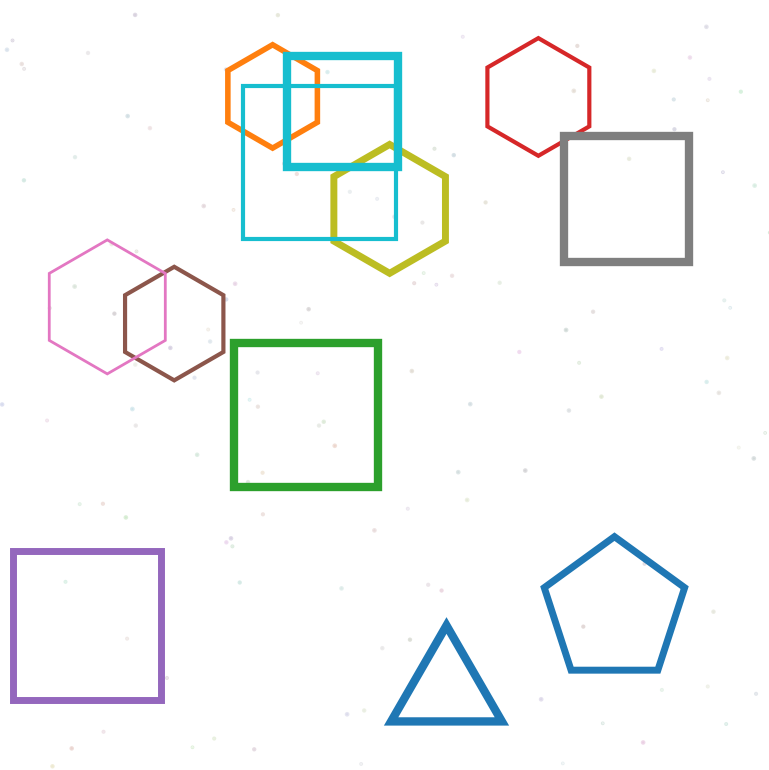[{"shape": "pentagon", "thickness": 2.5, "radius": 0.48, "center": [0.798, 0.207]}, {"shape": "triangle", "thickness": 3, "radius": 0.42, "center": [0.58, 0.105]}, {"shape": "hexagon", "thickness": 2, "radius": 0.34, "center": [0.354, 0.875]}, {"shape": "square", "thickness": 3, "radius": 0.47, "center": [0.398, 0.461]}, {"shape": "hexagon", "thickness": 1.5, "radius": 0.38, "center": [0.699, 0.874]}, {"shape": "square", "thickness": 2.5, "radius": 0.48, "center": [0.113, 0.187]}, {"shape": "hexagon", "thickness": 1.5, "radius": 0.37, "center": [0.226, 0.58]}, {"shape": "hexagon", "thickness": 1, "radius": 0.44, "center": [0.139, 0.601]}, {"shape": "square", "thickness": 3, "radius": 0.41, "center": [0.814, 0.742]}, {"shape": "hexagon", "thickness": 2.5, "radius": 0.42, "center": [0.506, 0.729]}, {"shape": "square", "thickness": 3, "radius": 0.36, "center": [0.445, 0.855]}, {"shape": "square", "thickness": 1.5, "radius": 0.5, "center": [0.415, 0.789]}]